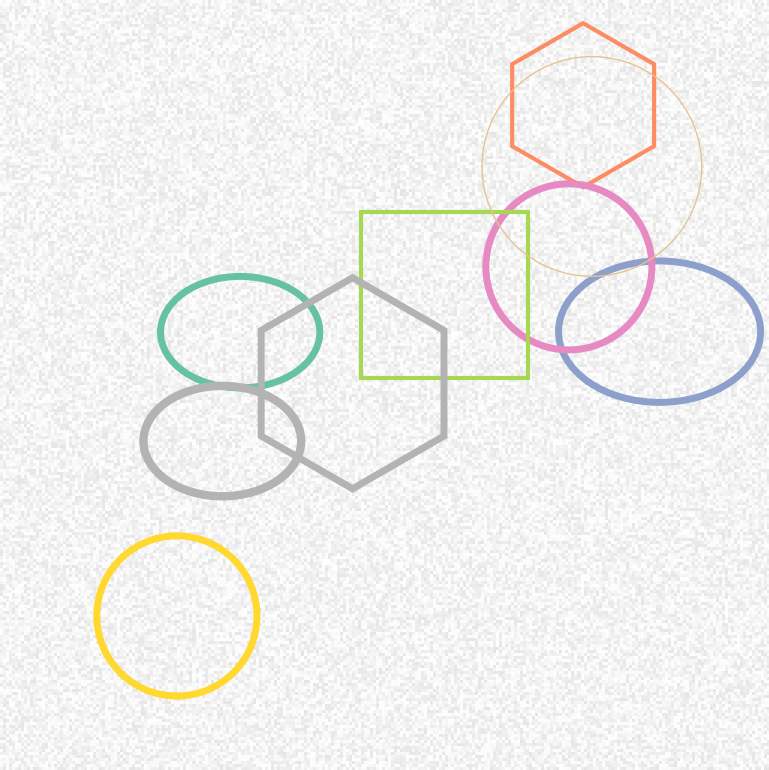[{"shape": "oval", "thickness": 2.5, "radius": 0.52, "center": [0.312, 0.569]}, {"shape": "hexagon", "thickness": 1.5, "radius": 0.53, "center": [0.757, 0.863]}, {"shape": "oval", "thickness": 2.5, "radius": 0.66, "center": [0.857, 0.569]}, {"shape": "circle", "thickness": 2.5, "radius": 0.54, "center": [0.739, 0.653]}, {"shape": "square", "thickness": 1.5, "radius": 0.54, "center": [0.578, 0.617]}, {"shape": "circle", "thickness": 2.5, "radius": 0.52, "center": [0.23, 0.2]}, {"shape": "circle", "thickness": 0.5, "radius": 0.71, "center": [0.769, 0.784]}, {"shape": "oval", "thickness": 3, "radius": 0.51, "center": [0.289, 0.427]}, {"shape": "hexagon", "thickness": 2.5, "radius": 0.69, "center": [0.458, 0.502]}]